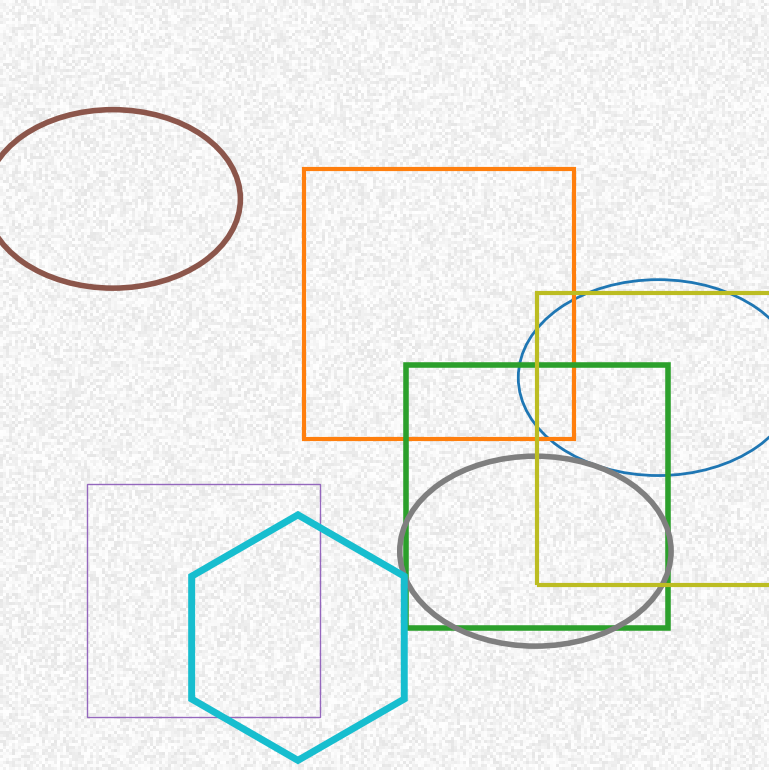[{"shape": "oval", "thickness": 1, "radius": 0.91, "center": [0.855, 0.51]}, {"shape": "square", "thickness": 1.5, "radius": 0.88, "center": [0.57, 0.605]}, {"shape": "square", "thickness": 2, "radius": 0.85, "center": [0.698, 0.355]}, {"shape": "square", "thickness": 0.5, "radius": 0.76, "center": [0.265, 0.221]}, {"shape": "oval", "thickness": 2, "radius": 0.83, "center": [0.147, 0.742]}, {"shape": "oval", "thickness": 2, "radius": 0.88, "center": [0.695, 0.284]}, {"shape": "square", "thickness": 1.5, "radius": 0.95, "center": [0.887, 0.43]}, {"shape": "hexagon", "thickness": 2.5, "radius": 0.8, "center": [0.387, 0.172]}]